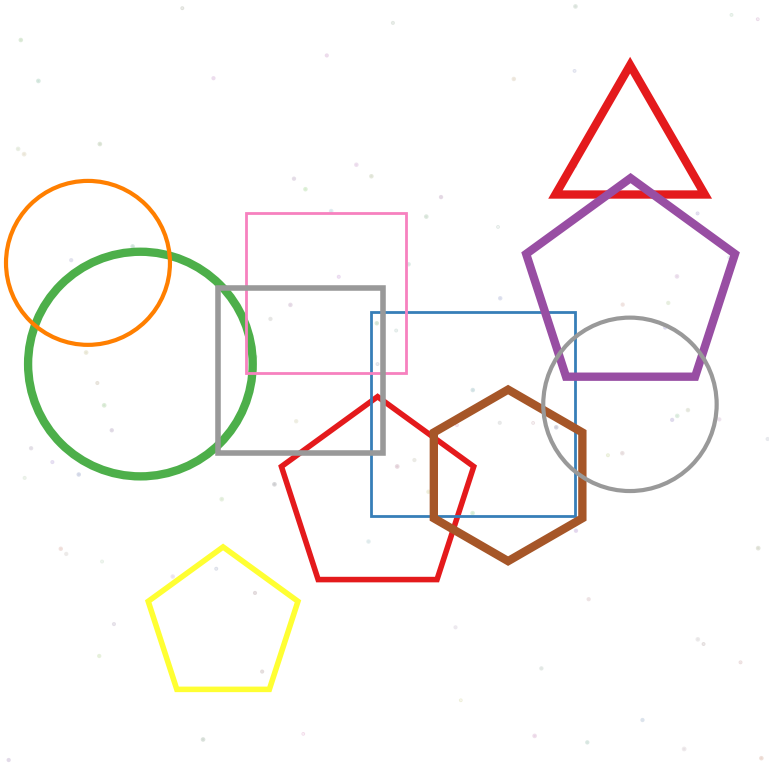[{"shape": "triangle", "thickness": 3, "radius": 0.56, "center": [0.818, 0.803]}, {"shape": "pentagon", "thickness": 2, "radius": 0.66, "center": [0.49, 0.354]}, {"shape": "square", "thickness": 1, "radius": 0.66, "center": [0.614, 0.463]}, {"shape": "circle", "thickness": 3, "radius": 0.73, "center": [0.182, 0.527]}, {"shape": "pentagon", "thickness": 3, "radius": 0.71, "center": [0.819, 0.626]}, {"shape": "circle", "thickness": 1.5, "radius": 0.53, "center": [0.114, 0.659]}, {"shape": "pentagon", "thickness": 2, "radius": 0.51, "center": [0.29, 0.187]}, {"shape": "hexagon", "thickness": 3, "radius": 0.56, "center": [0.66, 0.383]}, {"shape": "square", "thickness": 1, "radius": 0.52, "center": [0.423, 0.62]}, {"shape": "circle", "thickness": 1.5, "radius": 0.56, "center": [0.818, 0.475]}, {"shape": "square", "thickness": 2, "radius": 0.54, "center": [0.39, 0.519]}]